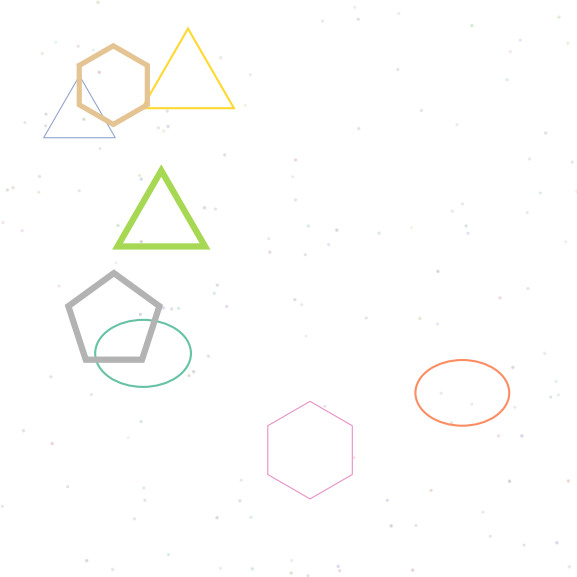[{"shape": "oval", "thickness": 1, "radius": 0.41, "center": [0.248, 0.387]}, {"shape": "oval", "thickness": 1, "radius": 0.41, "center": [0.801, 0.319]}, {"shape": "triangle", "thickness": 0.5, "radius": 0.36, "center": [0.138, 0.796]}, {"shape": "hexagon", "thickness": 0.5, "radius": 0.42, "center": [0.537, 0.22]}, {"shape": "triangle", "thickness": 3, "radius": 0.44, "center": [0.279, 0.616]}, {"shape": "triangle", "thickness": 1, "radius": 0.46, "center": [0.326, 0.858]}, {"shape": "hexagon", "thickness": 2.5, "radius": 0.34, "center": [0.196, 0.852]}, {"shape": "pentagon", "thickness": 3, "radius": 0.41, "center": [0.197, 0.443]}]